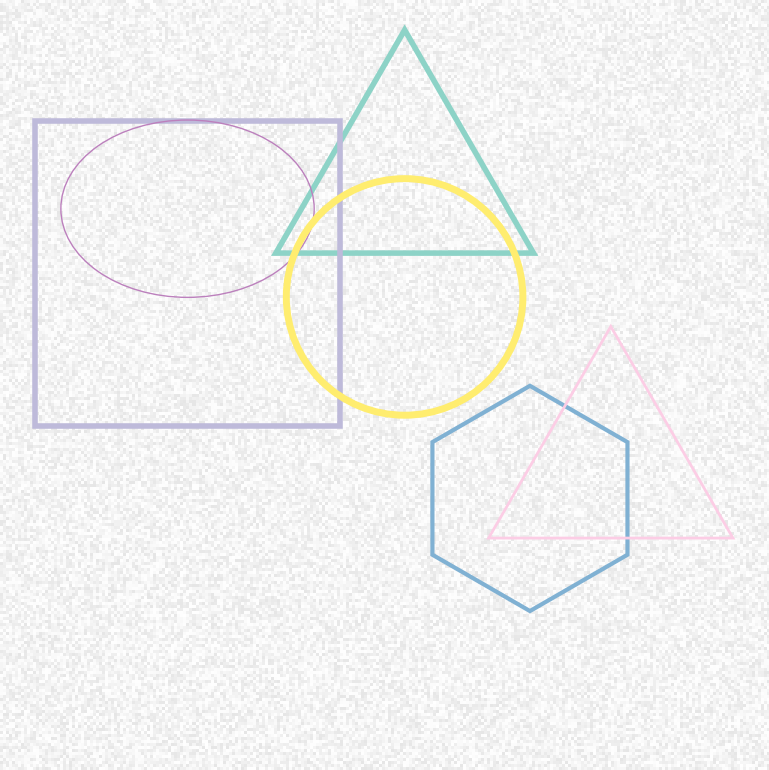[{"shape": "triangle", "thickness": 2, "radius": 0.97, "center": [0.526, 0.768]}, {"shape": "square", "thickness": 2, "radius": 0.99, "center": [0.244, 0.645]}, {"shape": "hexagon", "thickness": 1.5, "radius": 0.73, "center": [0.688, 0.353]}, {"shape": "triangle", "thickness": 1, "radius": 0.92, "center": [0.793, 0.393]}, {"shape": "oval", "thickness": 0.5, "radius": 0.82, "center": [0.244, 0.729]}, {"shape": "circle", "thickness": 2.5, "radius": 0.77, "center": [0.525, 0.614]}]